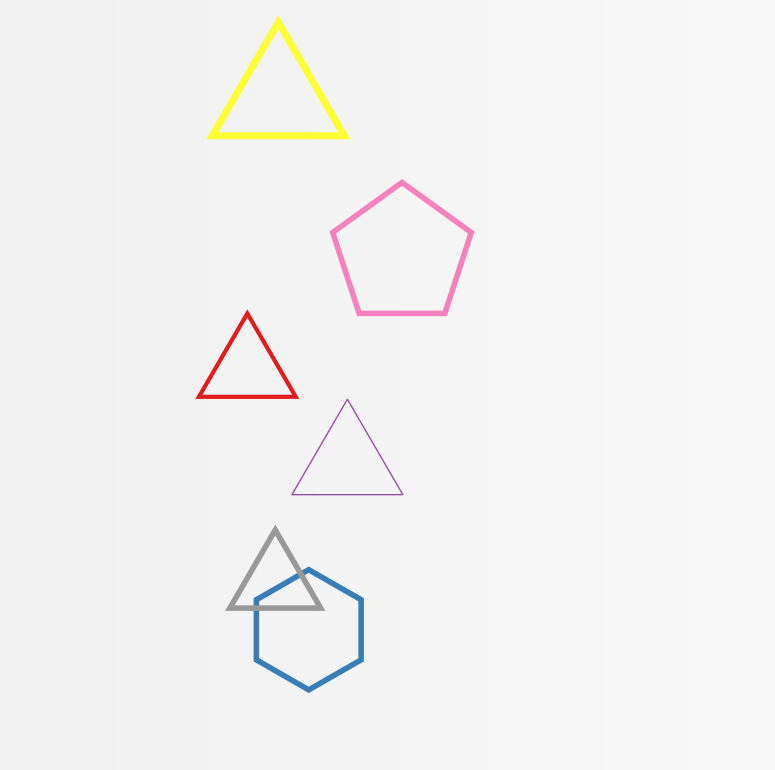[{"shape": "triangle", "thickness": 1.5, "radius": 0.36, "center": [0.319, 0.521]}, {"shape": "hexagon", "thickness": 2, "radius": 0.39, "center": [0.398, 0.182]}, {"shape": "triangle", "thickness": 0.5, "radius": 0.41, "center": [0.448, 0.399]}, {"shape": "triangle", "thickness": 2.5, "radius": 0.49, "center": [0.359, 0.873]}, {"shape": "pentagon", "thickness": 2, "radius": 0.47, "center": [0.519, 0.669]}, {"shape": "triangle", "thickness": 2, "radius": 0.34, "center": [0.355, 0.244]}]